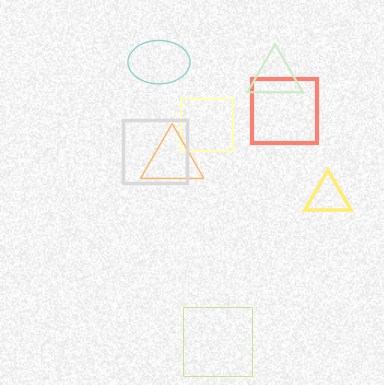[{"shape": "oval", "thickness": 1, "radius": 0.4, "center": [0.413, 0.839]}, {"shape": "square", "thickness": 1.5, "radius": 0.33, "center": [0.537, 0.675]}, {"shape": "square", "thickness": 3, "radius": 0.42, "center": [0.738, 0.712]}, {"shape": "triangle", "thickness": 1, "radius": 0.47, "center": [0.447, 0.584]}, {"shape": "square", "thickness": 0.5, "radius": 0.45, "center": [0.565, 0.114]}, {"shape": "square", "thickness": 2.5, "radius": 0.41, "center": [0.403, 0.607]}, {"shape": "triangle", "thickness": 1.5, "radius": 0.42, "center": [0.714, 0.802]}, {"shape": "triangle", "thickness": 2.5, "radius": 0.35, "center": [0.852, 0.489]}]